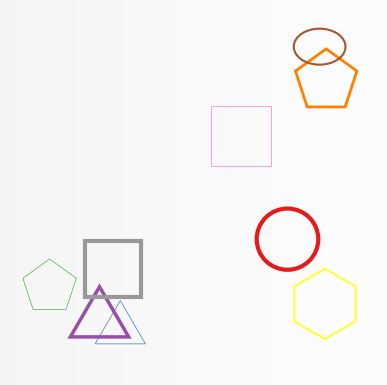[{"shape": "circle", "thickness": 3, "radius": 0.4, "center": [0.742, 0.379]}, {"shape": "triangle", "thickness": 0.5, "radius": 0.37, "center": [0.31, 0.144]}, {"shape": "pentagon", "thickness": 0.5, "radius": 0.36, "center": [0.128, 0.255]}, {"shape": "triangle", "thickness": 2.5, "radius": 0.43, "center": [0.257, 0.168]}, {"shape": "pentagon", "thickness": 2, "radius": 0.42, "center": [0.842, 0.79]}, {"shape": "hexagon", "thickness": 1.5, "radius": 0.46, "center": [0.839, 0.211]}, {"shape": "oval", "thickness": 1.5, "radius": 0.33, "center": [0.825, 0.879]}, {"shape": "square", "thickness": 0.5, "radius": 0.39, "center": [0.621, 0.647]}, {"shape": "square", "thickness": 3, "radius": 0.36, "center": [0.292, 0.301]}]